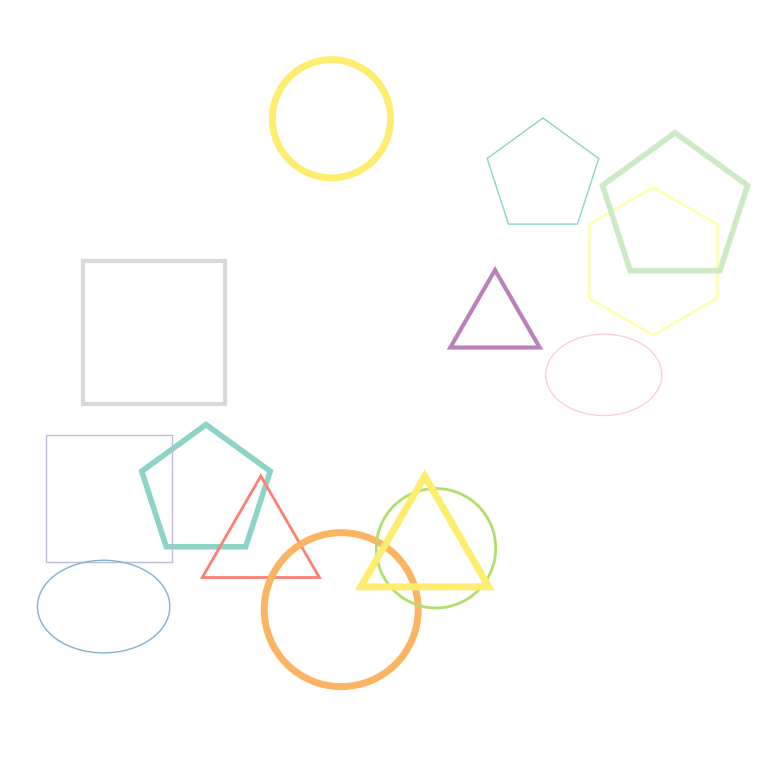[{"shape": "pentagon", "thickness": 2, "radius": 0.44, "center": [0.267, 0.361]}, {"shape": "pentagon", "thickness": 0.5, "radius": 0.38, "center": [0.705, 0.771]}, {"shape": "hexagon", "thickness": 1, "radius": 0.48, "center": [0.848, 0.661]}, {"shape": "square", "thickness": 0.5, "radius": 0.41, "center": [0.141, 0.353]}, {"shape": "triangle", "thickness": 1, "radius": 0.44, "center": [0.339, 0.294]}, {"shape": "oval", "thickness": 0.5, "radius": 0.43, "center": [0.135, 0.212]}, {"shape": "circle", "thickness": 2.5, "radius": 0.5, "center": [0.443, 0.208]}, {"shape": "circle", "thickness": 1, "radius": 0.39, "center": [0.566, 0.288]}, {"shape": "oval", "thickness": 0.5, "radius": 0.38, "center": [0.784, 0.513]}, {"shape": "square", "thickness": 1.5, "radius": 0.46, "center": [0.2, 0.568]}, {"shape": "triangle", "thickness": 1.5, "radius": 0.34, "center": [0.643, 0.582]}, {"shape": "pentagon", "thickness": 2, "radius": 0.5, "center": [0.877, 0.729]}, {"shape": "triangle", "thickness": 2.5, "radius": 0.48, "center": [0.552, 0.286]}, {"shape": "circle", "thickness": 2.5, "radius": 0.38, "center": [0.43, 0.846]}]